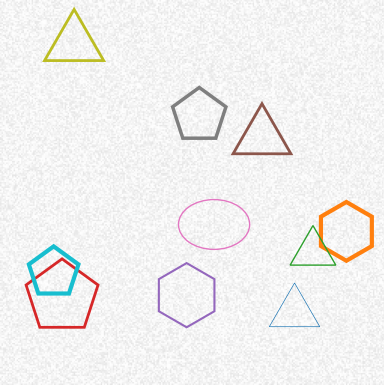[{"shape": "triangle", "thickness": 0.5, "radius": 0.38, "center": [0.765, 0.189]}, {"shape": "hexagon", "thickness": 3, "radius": 0.38, "center": [0.9, 0.399]}, {"shape": "triangle", "thickness": 1, "radius": 0.34, "center": [0.813, 0.346]}, {"shape": "pentagon", "thickness": 2, "radius": 0.49, "center": [0.161, 0.229]}, {"shape": "hexagon", "thickness": 1.5, "radius": 0.42, "center": [0.485, 0.233]}, {"shape": "triangle", "thickness": 2, "radius": 0.43, "center": [0.681, 0.644]}, {"shape": "oval", "thickness": 1, "radius": 0.46, "center": [0.556, 0.417]}, {"shape": "pentagon", "thickness": 2.5, "radius": 0.36, "center": [0.518, 0.7]}, {"shape": "triangle", "thickness": 2, "radius": 0.44, "center": [0.193, 0.887]}, {"shape": "pentagon", "thickness": 3, "radius": 0.34, "center": [0.139, 0.292]}]